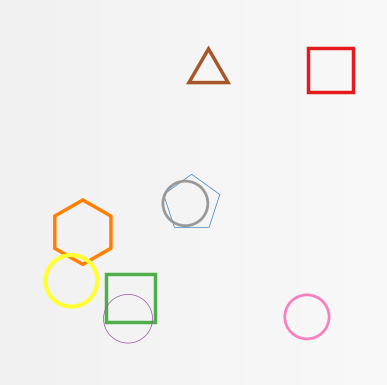[{"shape": "square", "thickness": 2.5, "radius": 0.29, "center": [0.854, 0.818]}, {"shape": "pentagon", "thickness": 0.5, "radius": 0.38, "center": [0.495, 0.471]}, {"shape": "square", "thickness": 2.5, "radius": 0.31, "center": [0.336, 0.226]}, {"shape": "circle", "thickness": 0.5, "radius": 0.32, "center": [0.33, 0.172]}, {"shape": "hexagon", "thickness": 2.5, "radius": 0.42, "center": [0.214, 0.397]}, {"shape": "circle", "thickness": 3, "radius": 0.33, "center": [0.185, 0.271]}, {"shape": "triangle", "thickness": 2.5, "radius": 0.29, "center": [0.538, 0.815]}, {"shape": "circle", "thickness": 2, "radius": 0.29, "center": [0.792, 0.177]}, {"shape": "circle", "thickness": 2, "radius": 0.29, "center": [0.478, 0.472]}]